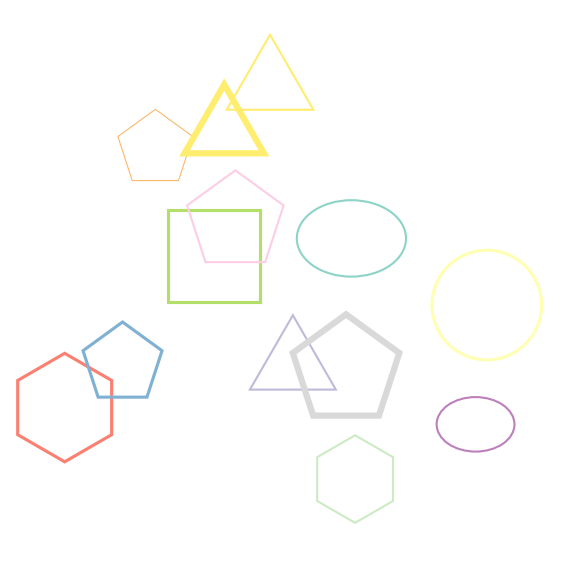[{"shape": "oval", "thickness": 1, "radius": 0.47, "center": [0.609, 0.586]}, {"shape": "circle", "thickness": 1.5, "radius": 0.47, "center": [0.843, 0.471]}, {"shape": "triangle", "thickness": 1, "radius": 0.43, "center": [0.507, 0.367]}, {"shape": "hexagon", "thickness": 1.5, "radius": 0.47, "center": [0.112, 0.293]}, {"shape": "pentagon", "thickness": 1.5, "radius": 0.36, "center": [0.212, 0.37]}, {"shape": "pentagon", "thickness": 0.5, "radius": 0.34, "center": [0.269, 0.742]}, {"shape": "square", "thickness": 1.5, "radius": 0.4, "center": [0.37, 0.556]}, {"shape": "pentagon", "thickness": 1, "radius": 0.44, "center": [0.408, 0.616]}, {"shape": "pentagon", "thickness": 3, "radius": 0.48, "center": [0.599, 0.358]}, {"shape": "oval", "thickness": 1, "radius": 0.34, "center": [0.823, 0.264]}, {"shape": "hexagon", "thickness": 1, "radius": 0.38, "center": [0.615, 0.17]}, {"shape": "triangle", "thickness": 1, "radius": 0.43, "center": [0.468, 0.852]}, {"shape": "triangle", "thickness": 3, "radius": 0.4, "center": [0.388, 0.773]}]